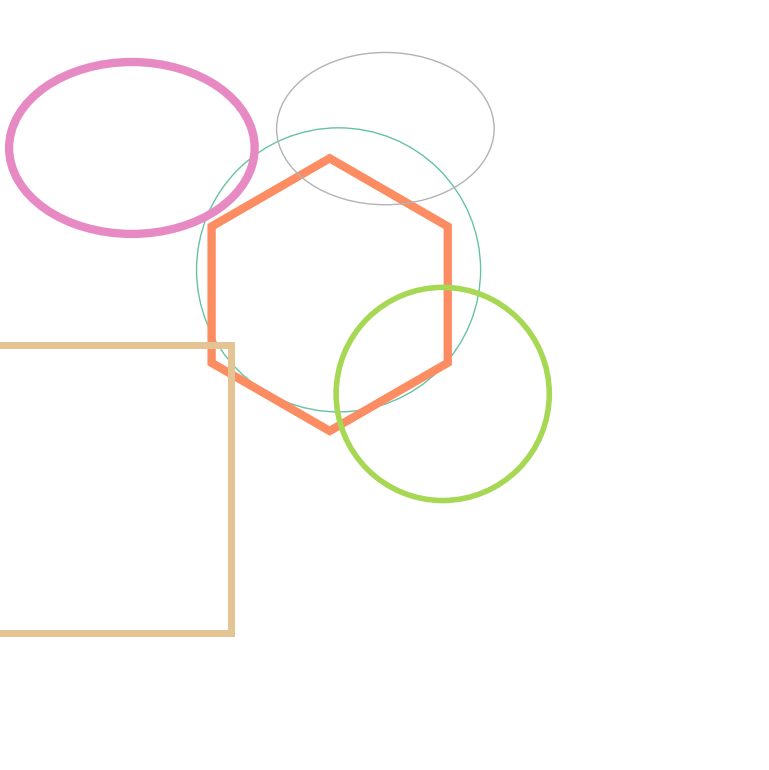[{"shape": "circle", "thickness": 0.5, "radius": 0.92, "center": [0.44, 0.65]}, {"shape": "hexagon", "thickness": 3, "radius": 0.89, "center": [0.428, 0.617]}, {"shape": "oval", "thickness": 3, "radius": 0.8, "center": [0.171, 0.808]}, {"shape": "circle", "thickness": 2, "radius": 0.69, "center": [0.575, 0.488]}, {"shape": "square", "thickness": 2.5, "radius": 0.94, "center": [0.112, 0.364]}, {"shape": "oval", "thickness": 0.5, "radius": 0.71, "center": [0.5, 0.833]}]